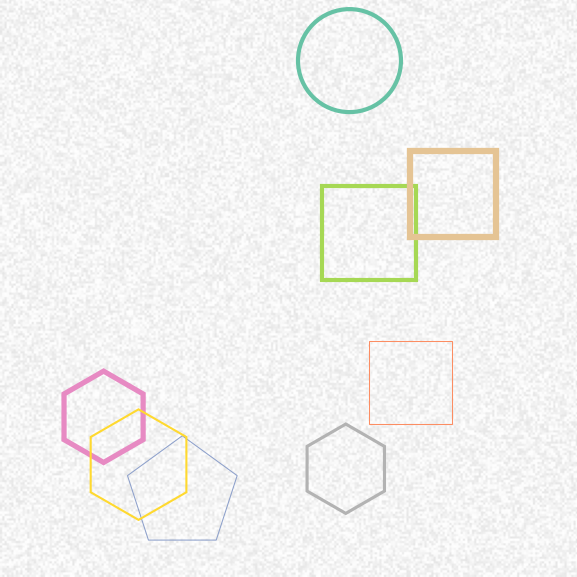[{"shape": "circle", "thickness": 2, "radius": 0.45, "center": [0.605, 0.894]}, {"shape": "square", "thickness": 0.5, "radius": 0.36, "center": [0.71, 0.337]}, {"shape": "pentagon", "thickness": 0.5, "radius": 0.5, "center": [0.316, 0.145]}, {"shape": "hexagon", "thickness": 2.5, "radius": 0.4, "center": [0.179, 0.277]}, {"shape": "square", "thickness": 2, "radius": 0.41, "center": [0.639, 0.596]}, {"shape": "hexagon", "thickness": 1, "radius": 0.48, "center": [0.24, 0.195]}, {"shape": "square", "thickness": 3, "radius": 0.37, "center": [0.784, 0.663]}, {"shape": "hexagon", "thickness": 1.5, "radius": 0.39, "center": [0.599, 0.187]}]